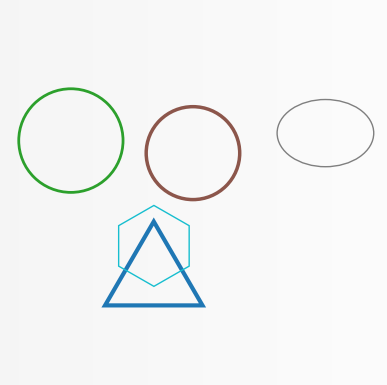[{"shape": "triangle", "thickness": 3, "radius": 0.73, "center": [0.397, 0.279]}, {"shape": "circle", "thickness": 2, "radius": 0.67, "center": [0.183, 0.635]}, {"shape": "circle", "thickness": 2.5, "radius": 0.6, "center": [0.498, 0.602]}, {"shape": "oval", "thickness": 1, "radius": 0.62, "center": [0.84, 0.654]}, {"shape": "hexagon", "thickness": 1, "radius": 0.53, "center": [0.397, 0.361]}]